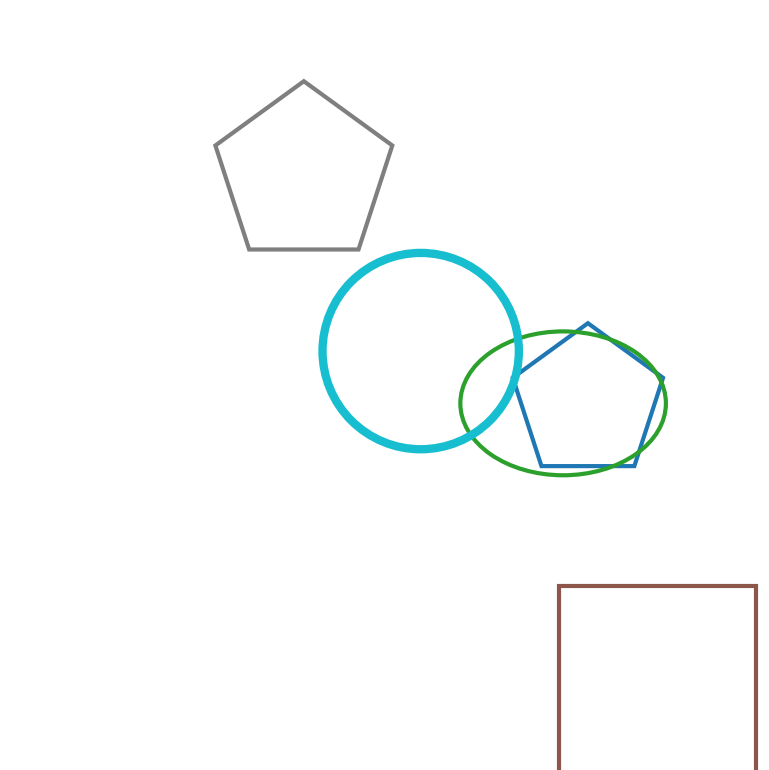[{"shape": "pentagon", "thickness": 1.5, "radius": 0.51, "center": [0.764, 0.478]}, {"shape": "oval", "thickness": 1.5, "radius": 0.67, "center": [0.731, 0.476]}, {"shape": "square", "thickness": 1.5, "radius": 0.64, "center": [0.854, 0.111]}, {"shape": "pentagon", "thickness": 1.5, "radius": 0.6, "center": [0.395, 0.774]}, {"shape": "circle", "thickness": 3, "radius": 0.64, "center": [0.546, 0.544]}]